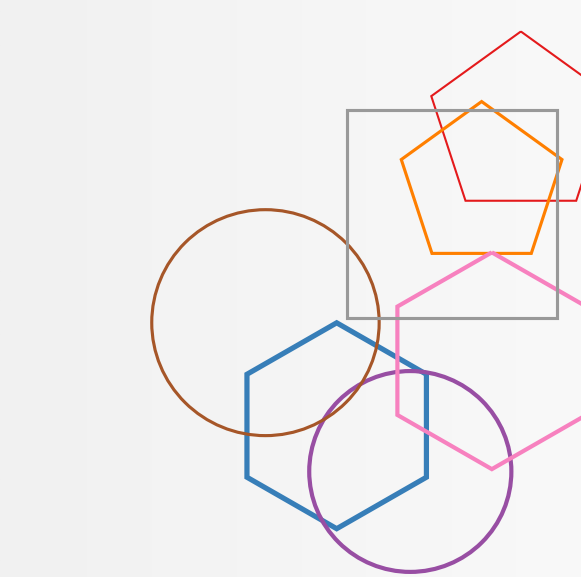[{"shape": "pentagon", "thickness": 1, "radius": 0.81, "center": [0.896, 0.783]}, {"shape": "hexagon", "thickness": 2.5, "radius": 0.89, "center": [0.579, 0.262]}, {"shape": "circle", "thickness": 2, "radius": 0.87, "center": [0.706, 0.183]}, {"shape": "pentagon", "thickness": 1.5, "radius": 0.73, "center": [0.829, 0.678]}, {"shape": "circle", "thickness": 1.5, "radius": 0.98, "center": [0.457, 0.44]}, {"shape": "hexagon", "thickness": 2, "radius": 0.94, "center": [0.846, 0.374]}, {"shape": "square", "thickness": 1.5, "radius": 0.9, "center": [0.777, 0.628]}]